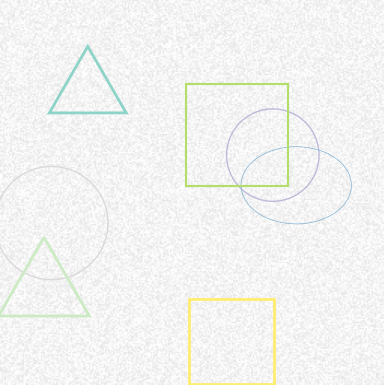[{"shape": "triangle", "thickness": 2, "radius": 0.58, "center": [0.228, 0.764]}, {"shape": "circle", "thickness": 1, "radius": 0.6, "center": [0.709, 0.597]}, {"shape": "oval", "thickness": 0.5, "radius": 0.72, "center": [0.769, 0.519]}, {"shape": "square", "thickness": 1.5, "radius": 0.66, "center": [0.616, 0.649]}, {"shape": "circle", "thickness": 1, "radius": 0.73, "center": [0.134, 0.421]}, {"shape": "triangle", "thickness": 2, "radius": 0.68, "center": [0.114, 0.247]}, {"shape": "square", "thickness": 2, "radius": 0.55, "center": [0.601, 0.113]}]